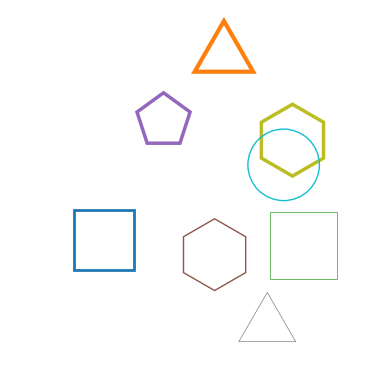[{"shape": "square", "thickness": 2, "radius": 0.39, "center": [0.27, 0.376]}, {"shape": "triangle", "thickness": 3, "radius": 0.44, "center": [0.582, 0.858]}, {"shape": "square", "thickness": 0.5, "radius": 0.43, "center": [0.788, 0.363]}, {"shape": "pentagon", "thickness": 2.5, "radius": 0.36, "center": [0.425, 0.687]}, {"shape": "hexagon", "thickness": 1, "radius": 0.47, "center": [0.557, 0.339]}, {"shape": "triangle", "thickness": 0.5, "radius": 0.43, "center": [0.694, 0.155]}, {"shape": "hexagon", "thickness": 2.5, "radius": 0.47, "center": [0.76, 0.636]}, {"shape": "circle", "thickness": 1, "radius": 0.46, "center": [0.737, 0.572]}]